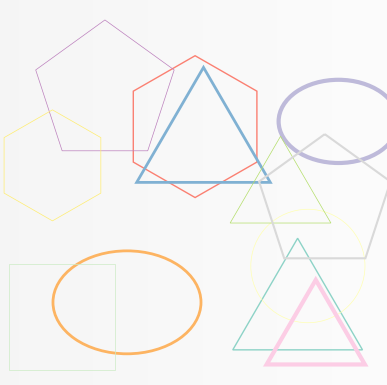[{"shape": "triangle", "thickness": 1, "radius": 0.97, "center": [0.768, 0.188]}, {"shape": "circle", "thickness": 0.5, "radius": 0.74, "center": [0.795, 0.309]}, {"shape": "oval", "thickness": 3, "radius": 0.77, "center": [0.873, 0.685]}, {"shape": "hexagon", "thickness": 1, "radius": 0.92, "center": [0.503, 0.671]}, {"shape": "triangle", "thickness": 2, "radius": 1.0, "center": [0.525, 0.626]}, {"shape": "oval", "thickness": 2, "radius": 0.95, "center": [0.328, 0.215]}, {"shape": "triangle", "thickness": 0.5, "radius": 0.75, "center": [0.724, 0.496]}, {"shape": "triangle", "thickness": 3, "radius": 0.73, "center": [0.815, 0.127]}, {"shape": "pentagon", "thickness": 1.5, "radius": 0.89, "center": [0.838, 0.473]}, {"shape": "pentagon", "thickness": 0.5, "radius": 0.94, "center": [0.271, 0.76]}, {"shape": "square", "thickness": 0.5, "radius": 0.68, "center": [0.16, 0.177]}, {"shape": "hexagon", "thickness": 0.5, "radius": 0.72, "center": [0.135, 0.57]}]